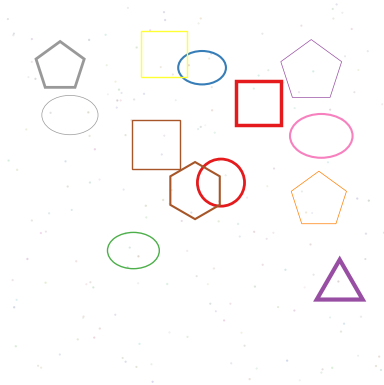[{"shape": "square", "thickness": 2.5, "radius": 0.29, "center": [0.671, 0.733]}, {"shape": "circle", "thickness": 2, "radius": 0.31, "center": [0.574, 0.526]}, {"shape": "oval", "thickness": 1.5, "radius": 0.31, "center": [0.525, 0.824]}, {"shape": "oval", "thickness": 1, "radius": 0.34, "center": [0.347, 0.349]}, {"shape": "triangle", "thickness": 3, "radius": 0.34, "center": [0.882, 0.256]}, {"shape": "pentagon", "thickness": 0.5, "radius": 0.42, "center": [0.808, 0.814]}, {"shape": "pentagon", "thickness": 0.5, "radius": 0.38, "center": [0.828, 0.48]}, {"shape": "square", "thickness": 1, "radius": 0.3, "center": [0.426, 0.86]}, {"shape": "square", "thickness": 1, "radius": 0.31, "center": [0.405, 0.625]}, {"shape": "hexagon", "thickness": 1.5, "radius": 0.37, "center": [0.507, 0.505]}, {"shape": "oval", "thickness": 1.5, "radius": 0.41, "center": [0.835, 0.647]}, {"shape": "oval", "thickness": 0.5, "radius": 0.36, "center": [0.182, 0.701]}, {"shape": "pentagon", "thickness": 2, "radius": 0.33, "center": [0.156, 0.826]}]